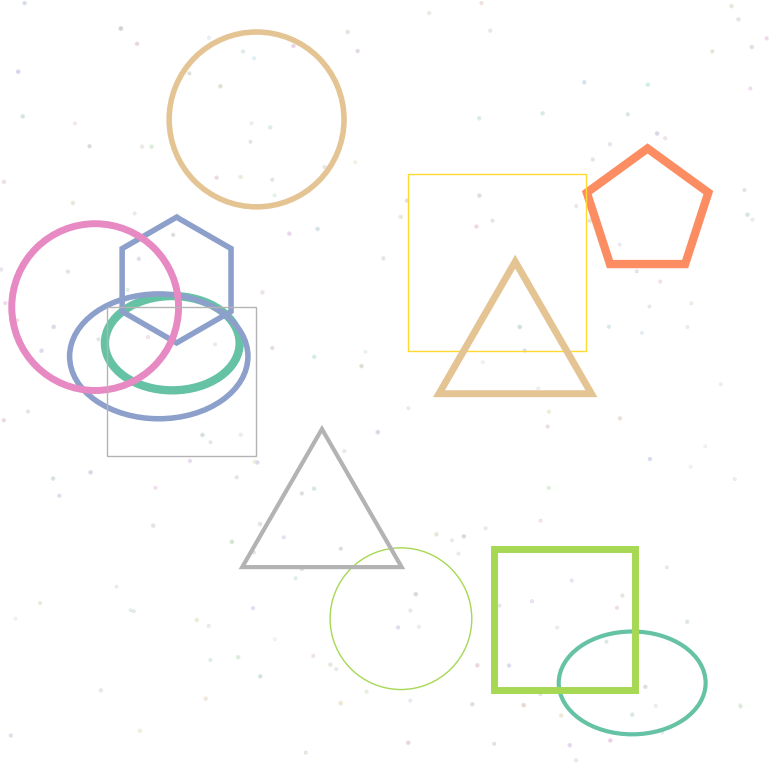[{"shape": "oval", "thickness": 3, "radius": 0.44, "center": [0.224, 0.554]}, {"shape": "oval", "thickness": 1.5, "radius": 0.48, "center": [0.821, 0.113]}, {"shape": "pentagon", "thickness": 3, "radius": 0.41, "center": [0.841, 0.724]}, {"shape": "hexagon", "thickness": 2, "radius": 0.41, "center": [0.229, 0.636]}, {"shape": "oval", "thickness": 2, "radius": 0.58, "center": [0.206, 0.537]}, {"shape": "circle", "thickness": 2.5, "radius": 0.54, "center": [0.124, 0.601]}, {"shape": "square", "thickness": 2.5, "radius": 0.46, "center": [0.734, 0.195]}, {"shape": "circle", "thickness": 0.5, "radius": 0.46, "center": [0.521, 0.197]}, {"shape": "square", "thickness": 0.5, "radius": 0.58, "center": [0.645, 0.659]}, {"shape": "triangle", "thickness": 2.5, "radius": 0.57, "center": [0.669, 0.546]}, {"shape": "circle", "thickness": 2, "radius": 0.57, "center": [0.333, 0.845]}, {"shape": "triangle", "thickness": 1.5, "radius": 0.6, "center": [0.418, 0.323]}, {"shape": "square", "thickness": 0.5, "radius": 0.49, "center": [0.236, 0.505]}]